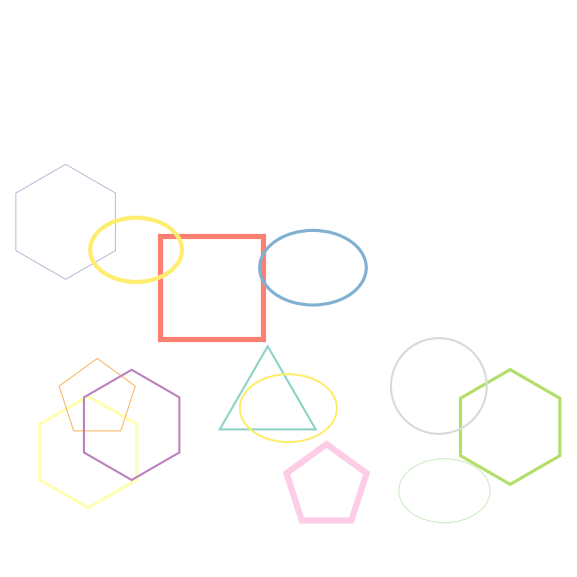[{"shape": "triangle", "thickness": 1, "radius": 0.48, "center": [0.464, 0.304]}, {"shape": "hexagon", "thickness": 1.5, "radius": 0.48, "center": [0.153, 0.216]}, {"shape": "hexagon", "thickness": 0.5, "radius": 0.5, "center": [0.114, 0.615]}, {"shape": "square", "thickness": 2.5, "radius": 0.45, "center": [0.367, 0.501]}, {"shape": "oval", "thickness": 1.5, "radius": 0.46, "center": [0.542, 0.536]}, {"shape": "pentagon", "thickness": 0.5, "radius": 0.35, "center": [0.168, 0.309]}, {"shape": "hexagon", "thickness": 1.5, "radius": 0.5, "center": [0.883, 0.26]}, {"shape": "pentagon", "thickness": 3, "radius": 0.36, "center": [0.565, 0.157]}, {"shape": "circle", "thickness": 1, "radius": 0.41, "center": [0.76, 0.331]}, {"shape": "hexagon", "thickness": 1, "radius": 0.48, "center": [0.228, 0.263]}, {"shape": "oval", "thickness": 0.5, "radius": 0.4, "center": [0.77, 0.149]}, {"shape": "oval", "thickness": 2, "radius": 0.4, "center": [0.236, 0.567]}, {"shape": "oval", "thickness": 1, "radius": 0.42, "center": [0.499, 0.292]}]